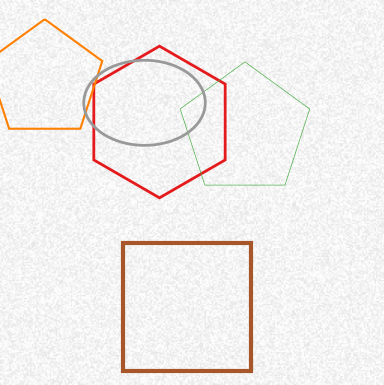[{"shape": "hexagon", "thickness": 2, "radius": 0.99, "center": [0.414, 0.683]}, {"shape": "pentagon", "thickness": 0.5, "radius": 0.88, "center": [0.636, 0.662]}, {"shape": "pentagon", "thickness": 1.5, "radius": 0.79, "center": [0.116, 0.793]}, {"shape": "square", "thickness": 3, "radius": 0.83, "center": [0.486, 0.202]}, {"shape": "oval", "thickness": 2, "radius": 0.79, "center": [0.375, 0.733]}]